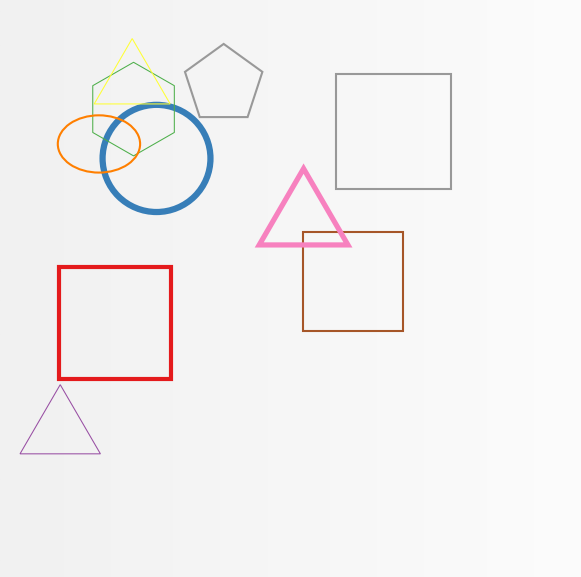[{"shape": "square", "thickness": 2, "radius": 0.48, "center": [0.198, 0.439]}, {"shape": "circle", "thickness": 3, "radius": 0.46, "center": [0.269, 0.725]}, {"shape": "hexagon", "thickness": 0.5, "radius": 0.41, "center": [0.23, 0.81]}, {"shape": "triangle", "thickness": 0.5, "radius": 0.4, "center": [0.104, 0.253]}, {"shape": "oval", "thickness": 1, "radius": 0.35, "center": [0.17, 0.75]}, {"shape": "triangle", "thickness": 0.5, "radius": 0.38, "center": [0.227, 0.857]}, {"shape": "square", "thickness": 1, "radius": 0.43, "center": [0.607, 0.512]}, {"shape": "triangle", "thickness": 2.5, "radius": 0.44, "center": [0.522, 0.619]}, {"shape": "pentagon", "thickness": 1, "radius": 0.35, "center": [0.385, 0.853]}, {"shape": "square", "thickness": 1, "radius": 0.49, "center": [0.678, 0.771]}]